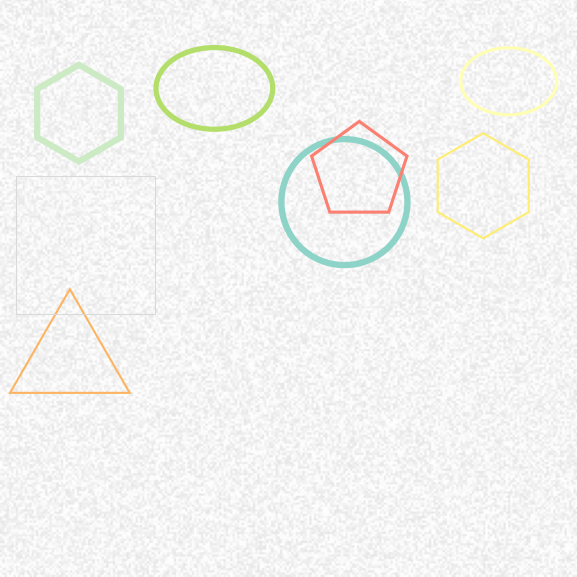[{"shape": "circle", "thickness": 3, "radius": 0.55, "center": [0.596, 0.649]}, {"shape": "oval", "thickness": 1.5, "radius": 0.42, "center": [0.881, 0.858]}, {"shape": "pentagon", "thickness": 1.5, "radius": 0.43, "center": [0.622, 0.702]}, {"shape": "triangle", "thickness": 1, "radius": 0.6, "center": [0.121, 0.379]}, {"shape": "oval", "thickness": 2.5, "radius": 0.51, "center": [0.371, 0.846]}, {"shape": "square", "thickness": 0.5, "radius": 0.6, "center": [0.148, 0.575]}, {"shape": "hexagon", "thickness": 3, "radius": 0.42, "center": [0.137, 0.803]}, {"shape": "hexagon", "thickness": 1, "radius": 0.45, "center": [0.837, 0.677]}]